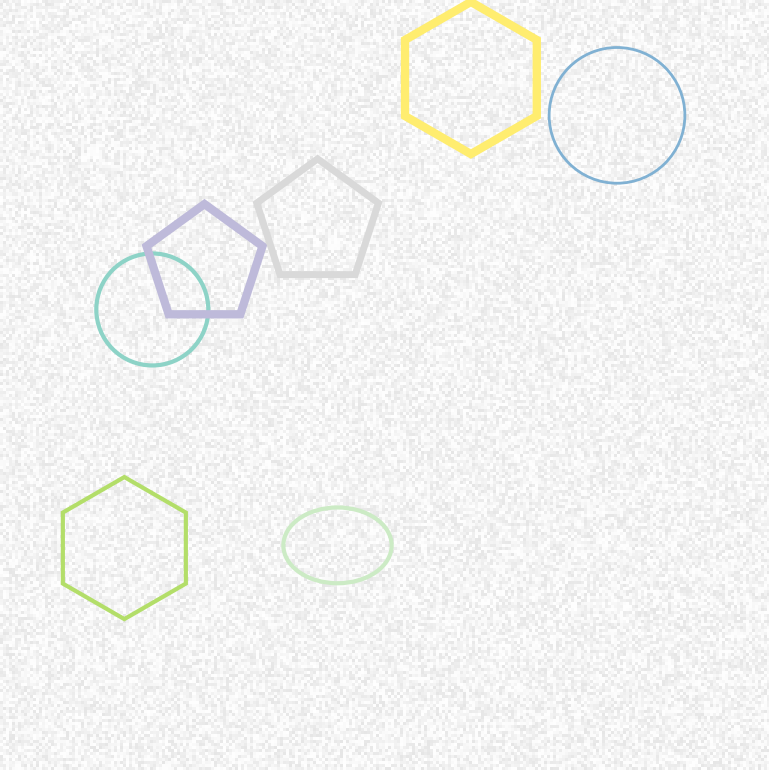[{"shape": "circle", "thickness": 1.5, "radius": 0.36, "center": [0.198, 0.598]}, {"shape": "pentagon", "thickness": 3, "radius": 0.4, "center": [0.266, 0.656]}, {"shape": "circle", "thickness": 1, "radius": 0.44, "center": [0.801, 0.85]}, {"shape": "hexagon", "thickness": 1.5, "radius": 0.46, "center": [0.161, 0.288]}, {"shape": "pentagon", "thickness": 2.5, "radius": 0.42, "center": [0.412, 0.711]}, {"shape": "oval", "thickness": 1.5, "radius": 0.35, "center": [0.438, 0.292]}, {"shape": "hexagon", "thickness": 3, "radius": 0.49, "center": [0.612, 0.899]}]